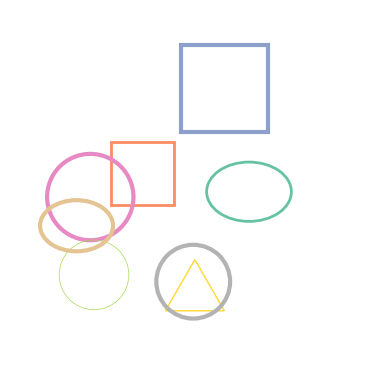[{"shape": "oval", "thickness": 2, "radius": 0.55, "center": [0.647, 0.502]}, {"shape": "square", "thickness": 2, "radius": 0.41, "center": [0.37, 0.549]}, {"shape": "square", "thickness": 3, "radius": 0.56, "center": [0.583, 0.77]}, {"shape": "circle", "thickness": 3, "radius": 0.56, "center": [0.234, 0.488]}, {"shape": "circle", "thickness": 0.5, "radius": 0.45, "center": [0.244, 0.286]}, {"shape": "triangle", "thickness": 1, "radius": 0.44, "center": [0.506, 0.237]}, {"shape": "oval", "thickness": 3, "radius": 0.47, "center": [0.199, 0.414]}, {"shape": "circle", "thickness": 3, "radius": 0.48, "center": [0.502, 0.268]}]